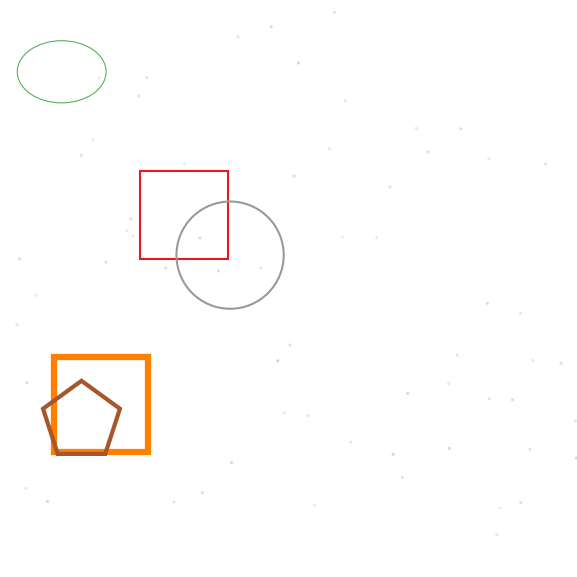[{"shape": "square", "thickness": 1, "radius": 0.38, "center": [0.319, 0.626]}, {"shape": "oval", "thickness": 0.5, "radius": 0.38, "center": [0.107, 0.875]}, {"shape": "square", "thickness": 3, "radius": 0.41, "center": [0.175, 0.299]}, {"shape": "pentagon", "thickness": 2, "radius": 0.35, "center": [0.141, 0.27]}, {"shape": "circle", "thickness": 1, "radius": 0.46, "center": [0.398, 0.557]}]